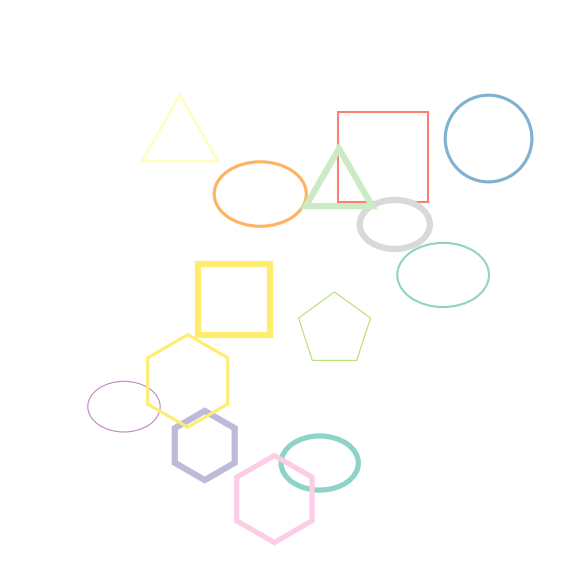[{"shape": "oval", "thickness": 2.5, "radius": 0.33, "center": [0.554, 0.197]}, {"shape": "oval", "thickness": 1, "radius": 0.4, "center": [0.767, 0.523]}, {"shape": "triangle", "thickness": 1, "radius": 0.38, "center": [0.312, 0.758]}, {"shape": "hexagon", "thickness": 3, "radius": 0.3, "center": [0.355, 0.228]}, {"shape": "square", "thickness": 1, "radius": 0.39, "center": [0.663, 0.727]}, {"shape": "circle", "thickness": 1.5, "radius": 0.38, "center": [0.846, 0.759]}, {"shape": "oval", "thickness": 1.5, "radius": 0.4, "center": [0.451, 0.663]}, {"shape": "pentagon", "thickness": 0.5, "radius": 0.33, "center": [0.579, 0.428]}, {"shape": "hexagon", "thickness": 2.5, "radius": 0.38, "center": [0.475, 0.135]}, {"shape": "oval", "thickness": 3, "radius": 0.3, "center": [0.684, 0.611]}, {"shape": "oval", "thickness": 0.5, "radius": 0.31, "center": [0.215, 0.295]}, {"shape": "triangle", "thickness": 3, "radius": 0.33, "center": [0.587, 0.675]}, {"shape": "hexagon", "thickness": 1.5, "radius": 0.4, "center": [0.325, 0.34]}, {"shape": "square", "thickness": 3, "radius": 0.31, "center": [0.405, 0.481]}]